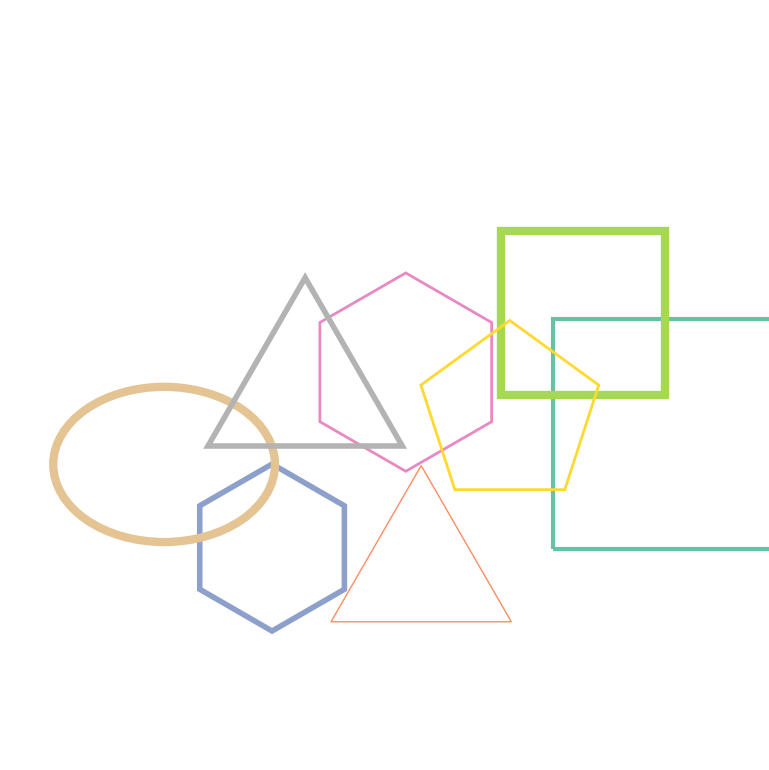[{"shape": "square", "thickness": 1.5, "radius": 0.75, "center": [0.868, 0.437]}, {"shape": "triangle", "thickness": 0.5, "radius": 0.68, "center": [0.547, 0.26]}, {"shape": "hexagon", "thickness": 2, "radius": 0.54, "center": [0.353, 0.289]}, {"shape": "hexagon", "thickness": 1, "radius": 0.64, "center": [0.527, 0.517]}, {"shape": "square", "thickness": 3, "radius": 0.53, "center": [0.757, 0.594]}, {"shape": "pentagon", "thickness": 1, "radius": 0.61, "center": [0.662, 0.462]}, {"shape": "oval", "thickness": 3, "radius": 0.72, "center": [0.213, 0.397]}, {"shape": "triangle", "thickness": 2, "radius": 0.73, "center": [0.396, 0.494]}]